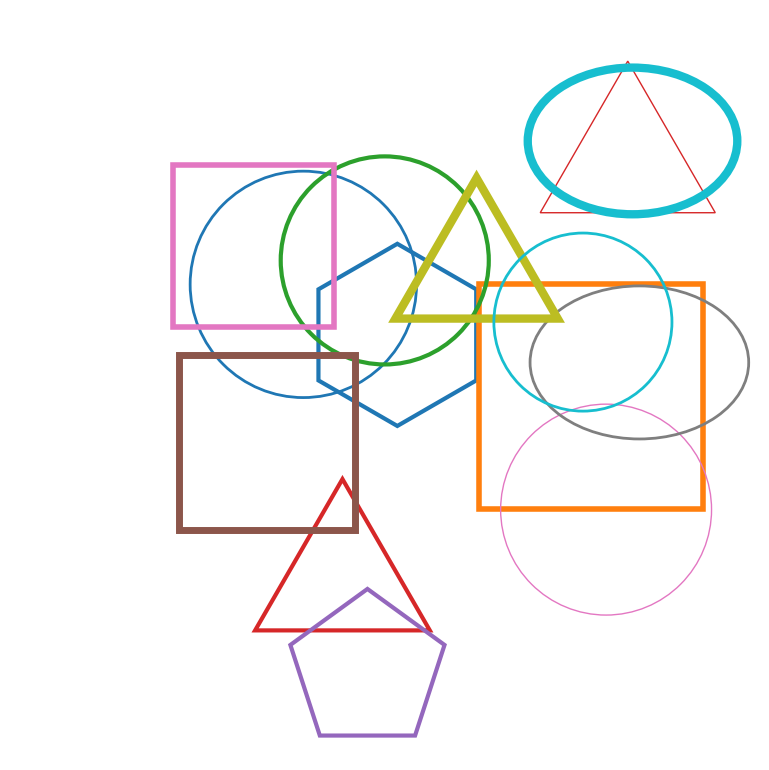[{"shape": "circle", "thickness": 1, "radius": 0.74, "center": [0.394, 0.631]}, {"shape": "hexagon", "thickness": 1.5, "radius": 0.59, "center": [0.516, 0.565]}, {"shape": "square", "thickness": 2, "radius": 0.73, "center": [0.768, 0.486]}, {"shape": "circle", "thickness": 1.5, "radius": 0.68, "center": [0.5, 0.662]}, {"shape": "triangle", "thickness": 0.5, "radius": 0.66, "center": [0.815, 0.789]}, {"shape": "triangle", "thickness": 1.5, "radius": 0.65, "center": [0.445, 0.247]}, {"shape": "pentagon", "thickness": 1.5, "radius": 0.53, "center": [0.477, 0.13]}, {"shape": "square", "thickness": 2.5, "radius": 0.57, "center": [0.347, 0.425]}, {"shape": "square", "thickness": 2, "radius": 0.53, "center": [0.329, 0.681]}, {"shape": "circle", "thickness": 0.5, "radius": 0.68, "center": [0.787, 0.338]}, {"shape": "oval", "thickness": 1, "radius": 0.71, "center": [0.83, 0.529]}, {"shape": "triangle", "thickness": 3, "radius": 0.61, "center": [0.619, 0.647]}, {"shape": "oval", "thickness": 3, "radius": 0.68, "center": [0.821, 0.817]}, {"shape": "circle", "thickness": 1, "radius": 0.58, "center": [0.757, 0.582]}]